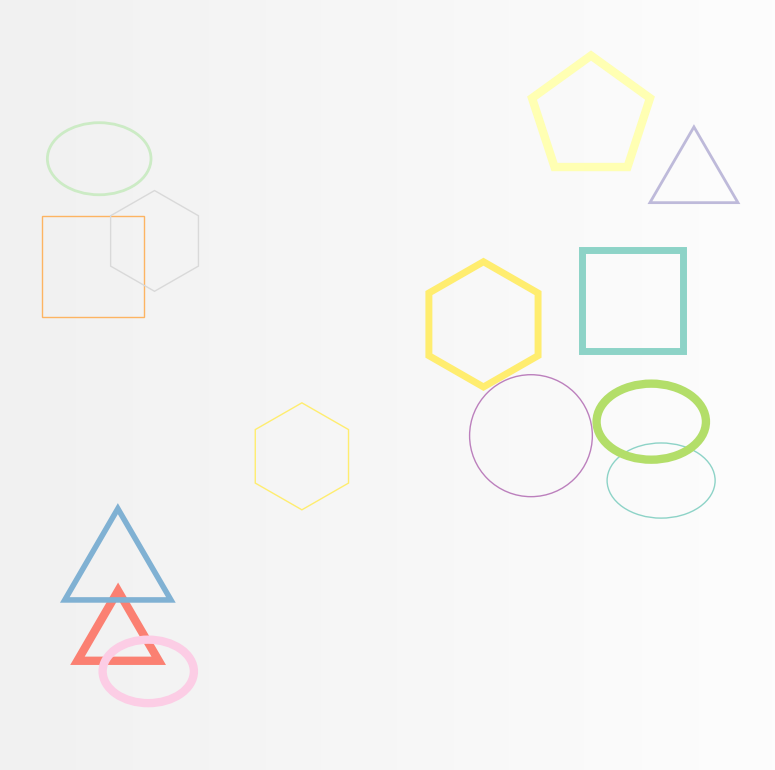[{"shape": "square", "thickness": 2.5, "radius": 0.33, "center": [0.816, 0.61]}, {"shape": "oval", "thickness": 0.5, "radius": 0.35, "center": [0.853, 0.376]}, {"shape": "pentagon", "thickness": 3, "radius": 0.4, "center": [0.763, 0.848]}, {"shape": "triangle", "thickness": 1, "radius": 0.33, "center": [0.895, 0.77]}, {"shape": "triangle", "thickness": 3, "radius": 0.3, "center": [0.152, 0.172]}, {"shape": "triangle", "thickness": 2, "radius": 0.4, "center": [0.152, 0.26]}, {"shape": "square", "thickness": 0.5, "radius": 0.33, "center": [0.12, 0.654]}, {"shape": "oval", "thickness": 3, "radius": 0.35, "center": [0.84, 0.452]}, {"shape": "oval", "thickness": 3, "radius": 0.29, "center": [0.191, 0.128]}, {"shape": "hexagon", "thickness": 0.5, "radius": 0.33, "center": [0.199, 0.687]}, {"shape": "circle", "thickness": 0.5, "radius": 0.4, "center": [0.685, 0.434]}, {"shape": "oval", "thickness": 1, "radius": 0.33, "center": [0.128, 0.794]}, {"shape": "hexagon", "thickness": 2.5, "radius": 0.41, "center": [0.624, 0.579]}, {"shape": "hexagon", "thickness": 0.5, "radius": 0.35, "center": [0.39, 0.407]}]